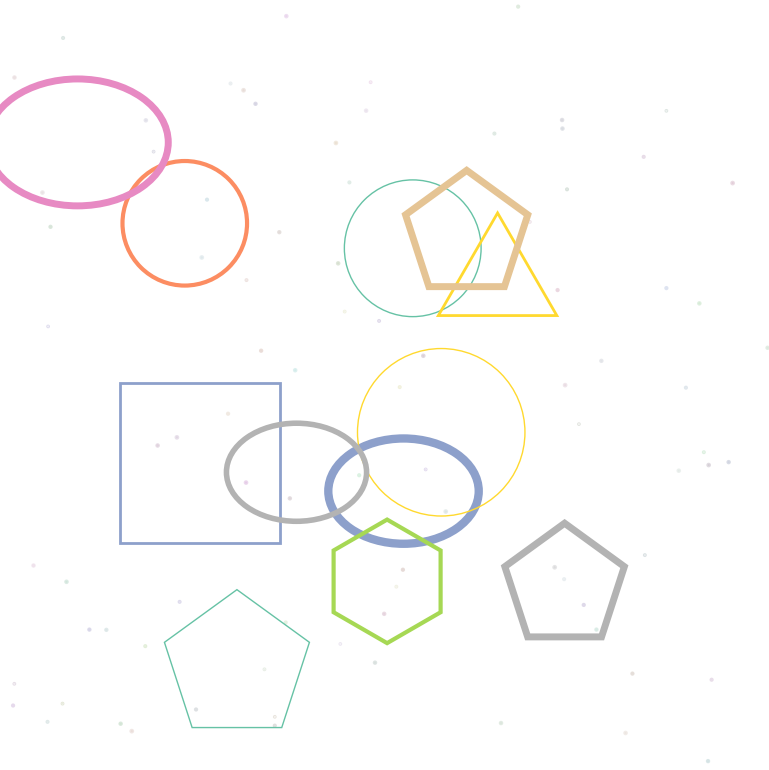[{"shape": "pentagon", "thickness": 0.5, "radius": 0.49, "center": [0.308, 0.135]}, {"shape": "circle", "thickness": 0.5, "radius": 0.44, "center": [0.536, 0.678]}, {"shape": "circle", "thickness": 1.5, "radius": 0.4, "center": [0.24, 0.71]}, {"shape": "oval", "thickness": 3, "radius": 0.49, "center": [0.524, 0.362]}, {"shape": "square", "thickness": 1, "radius": 0.52, "center": [0.26, 0.399]}, {"shape": "oval", "thickness": 2.5, "radius": 0.59, "center": [0.101, 0.815]}, {"shape": "hexagon", "thickness": 1.5, "radius": 0.4, "center": [0.503, 0.245]}, {"shape": "triangle", "thickness": 1, "radius": 0.44, "center": [0.646, 0.635]}, {"shape": "circle", "thickness": 0.5, "radius": 0.54, "center": [0.573, 0.439]}, {"shape": "pentagon", "thickness": 2.5, "radius": 0.42, "center": [0.606, 0.695]}, {"shape": "oval", "thickness": 2, "radius": 0.45, "center": [0.385, 0.387]}, {"shape": "pentagon", "thickness": 2.5, "radius": 0.41, "center": [0.733, 0.239]}]